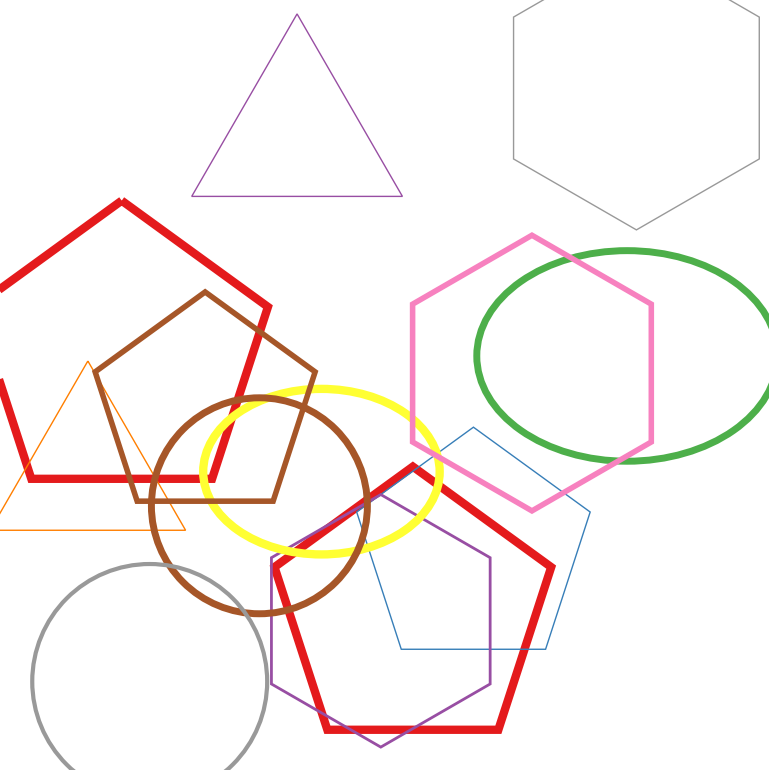[{"shape": "pentagon", "thickness": 3, "radius": 0.94, "center": [0.536, 0.205]}, {"shape": "pentagon", "thickness": 3, "radius": 1.0, "center": [0.158, 0.54]}, {"shape": "pentagon", "thickness": 0.5, "radius": 0.8, "center": [0.615, 0.286]}, {"shape": "oval", "thickness": 2.5, "radius": 0.98, "center": [0.815, 0.538]}, {"shape": "hexagon", "thickness": 1, "radius": 0.82, "center": [0.495, 0.194]}, {"shape": "triangle", "thickness": 0.5, "radius": 0.79, "center": [0.386, 0.824]}, {"shape": "triangle", "thickness": 0.5, "radius": 0.73, "center": [0.114, 0.385]}, {"shape": "oval", "thickness": 3, "radius": 0.77, "center": [0.417, 0.387]}, {"shape": "circle", "thickness": 2.5, "radius": 0.7, "center": [0.337, 0.343]}, {"shape": "pentagon", "thickness": 2, "radius": 0.75, "center": [0.266, 0.471]}, {"shape": "hexagon", "thickness": 2, "radius": 0.89, "center": [0.691, 0.515]}, {"shape": "circle", "thickness": 1.5, "radius": 0.76, "center": [0.194, 0.115]}, {"shape": "hexagon", "thickness": 0.5, "radius": 0.92, "center": [0.827, 0.886]}]